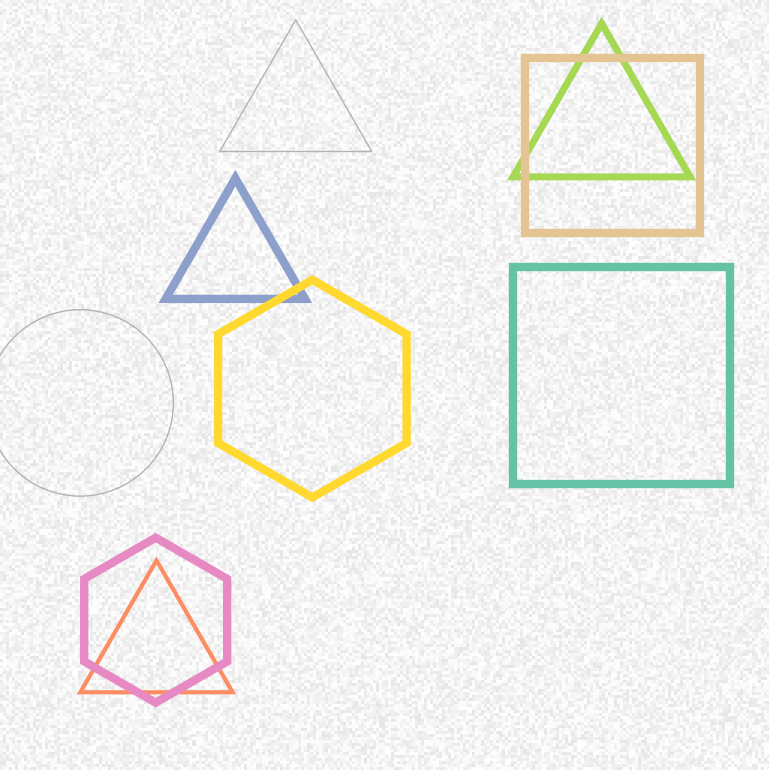[{"shape": "square", "thickness": 3, "radius": 0.7, "center": [0.807, 0.512]}, {"shape": "triangle", "thickness": 1.5, "radius": 0.57, "center": [0.203, 0.158]}, {"shape": "triangle", "thickness": 3, "radius": 0.52, "center": [0.306, 0.664]}, {"shape": "hexagon", "thickness": 3, "radius": 0.54, "center": [0.202, 0.195]}, {"shape": "triangle", "thickness": 2.5, "radius": 0.66, "center": [0.781, 0.837]}, {"shape": "hexagon", "thickness": 3, "radius": 0.71, "center": [0.406, 0.495]}, {"shape": "square", "thickness": 3, "radius": 0.57, "center": [0.796, 0.811]}, {"shape": "circle", "thickness": 0.5, "radius": 0.61, "center": [0.104, 0.477]}, {"shape": "triangle", "thickness": 0.5, "radius": 0.57, "center": [0.384, 0.86]}]